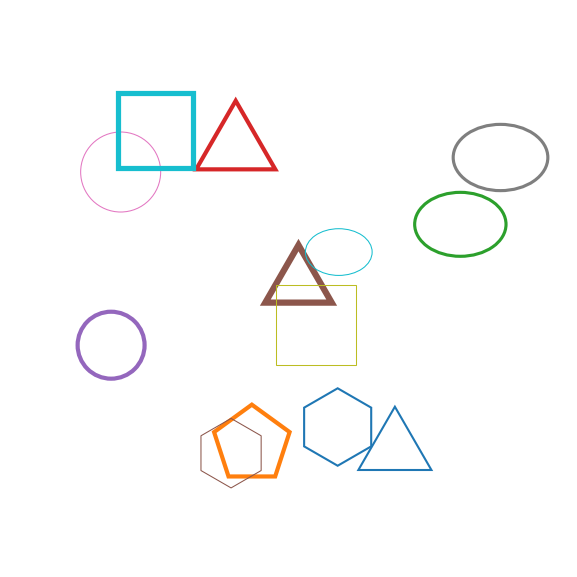[{"shape": "hexagon", "thickness": 1, "radius": 0.34, "center": [0.585, 0.26]}, {"shape": "triangle", "thickness": 1, "radius": 0.37, "center": [0.684, 0.222]}, {"shape": "pentagon", "thickness": 2, "radius": 0.34, "center": [0.436, 0.23]}, {"shape": "oval", "thickness": 1.5, "radius": 0.4, "center": [0.797, 0.611]}, {"shape": "triangle", "thickness": 2, "radius": 0.4, "center": [0.408, 0.745]}, {"shape": "circle", "thickness": 2, "radius": 0.29, "center": [0.192, 0.401]}, {"shape": "hexagon", "thickness": 0.5, "radius": 0.3, "center": [0.4, 0.214]}, {"shape": "triangle", "thickness": 3, "radius": 0.33, "center": [0.517, 0.508]}, {"shape": "circle", "thickness": 0.5, "radius": 0.35, "center": [0.209, 0.701]}, {"shape": "oval", "thickness": 1.5, "radius": 0.41, "center": [0.867, 0.726]}, {"shape": "square", "thickness": 0.5, "radius": 0.35, "center": [0.547, 0.437]}, {"shape": "square", "thickness": 2.5, "radius": 0.33, "center": [0.269, 0.773]}, {"shape": "oval", "thickness": 0.5, "radius": 0.29, "center": [0.587, 0.563]}]